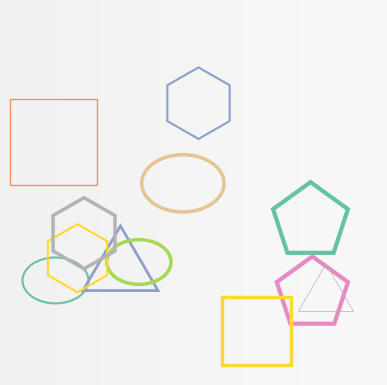[{"shape": "oval", "thickness": 1.5, "radius": 0.43, "center": [0.143, 0.272]}, {"shape": "pentagon", "thickness": 3, "radius": 0.51, "center": [0.801, 0.425]}, {"shape": "square", "thickness": 1, "radius": 0.56, "center": [0.138, 0.632]}, {"shape": "hexagon", "thickness": 1.5, "radius": 0.46, "center": [0.512, 0.732]}, {"shape": "triangle", "thickness": 2, "radius": 0.56, "center": [0.311, 0.301]}, {"shape": "pentagon", "thickness": 3, "radius": 0.48, "center": [0.806, 0.237]}, {"shape": "oval", "thickness": 2.5, "radius": 0.41, "center": [0.358, 0.32]}, {"shape": "square", "thickness": 2.5, "radius": 0.44, "center": [0.662, 0.14]}, {"shape": "hexagon", "thickness": 1.5, "radius": 0.44, "center": [0.2, 0.329]}, {"shape": "oval", "thickness": 2.5, "radius": 0.53, "center": [0.472, 0.524]}, {"shape": "triangle", "thickness": 0.5, "radius": 0.41, "center": [0.841, 0.232]}, {"shape": "hexagon", "thickness": 2.5, "radius": 0.46, "center": [0.217, 0.394]}]